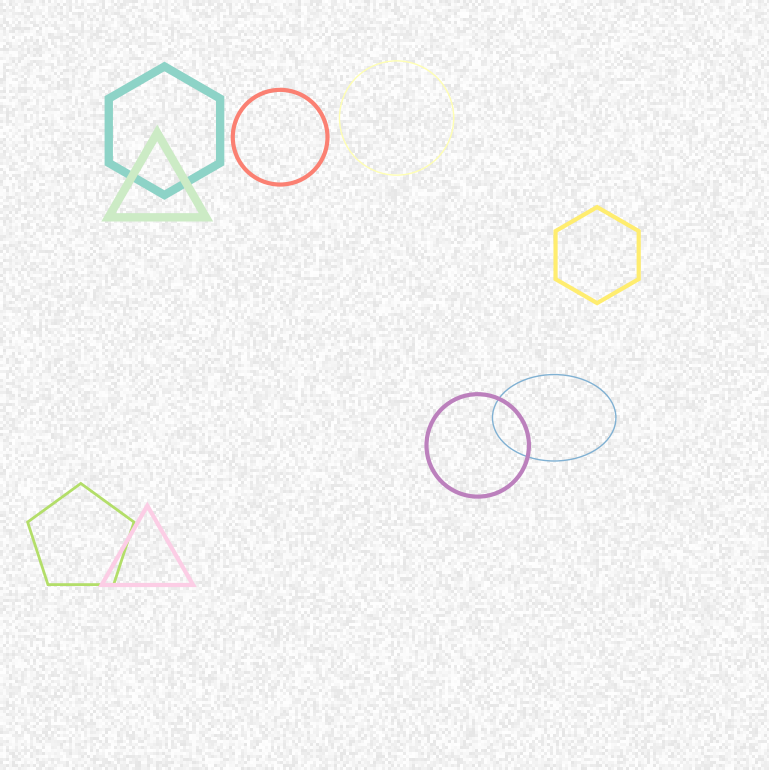[{"shape": "hexagon", "thickness": 3, "radius": 0.42, "center": [0.214, 0.83]}, {"shape": "circle", "thickness": 0.5, "radius": 0.37, "center": [0.515, 0.847]}, {"shape": "circle", "thickness": 1.5, "radius": 0.31, "center": [0.364, 0.822]}, {"shape": "oval", "thickness": 0.5, "radius": 0.4, "center": [0.72, 0.457]}, {"shape": "pentagon", "thickness": 1, "radius": 0.36, "center": [0.105, 0.3]}, {"shape": "triangle", "thickness": 1.5, "radius": 0.34, "center": [0.191, 0.275]}, {"shape": "circle", "thickness": 1.5, "radius": 0.33, "center": [0.62, 0.422]}, {"shape": "triangle", "thickness": 3, "radius": 0.37, "center": [0.204, 0.754]}, {"shape": "hexagon", "thickness": 1.5, "radius": 0.31, "center": [0.775, 0.669]}]